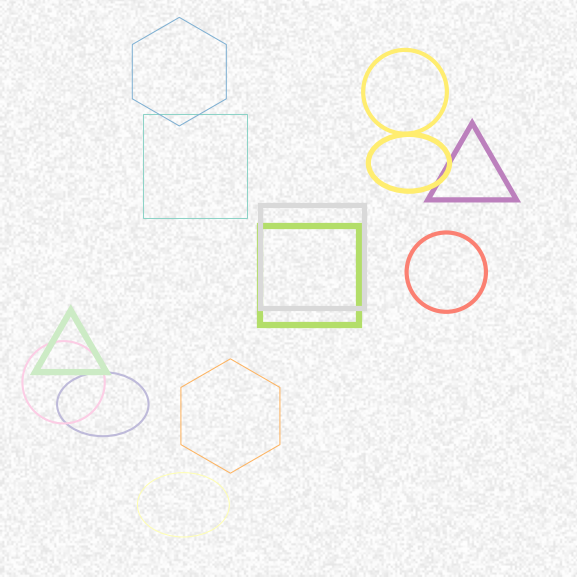[{"shape": "square", "thickness": 0.5, "radius": 0.45, "center": [0.338, 0.711]}, {"shape": "oval", "thickness": 0.5, "radius": 0.4, "center": [0.318, 0.125]}, {"shape": "oval", "thickness": 1, "radius": 0.4, "center": [0.178, 0.299]}, {"shape": "circle", "thickness": 2, "radius": 0.34, "center": [0.773, 0.528]}, {"shape": "hexagon", "thickness": 0.5, "radius": 0.47, "center": [0.31, 0.875]}, {"shape": "hexagon", "thickness": 0.5, "radius": 0.49, "center": [0.399, 0.279]}, {"shape": "square", "thickness": 3, "radius": 0.43, "center": [0.536, 0.522]}, {"shape": "circle", "thickness": 1, "radius": 0.36, "center": [0.11, 0.337]}, {"shape": "square", "thickness": 2.5, "radius": 0.45, "center": [0.54, 0.555]}, {"shape": "triangle", "thickness": 2.5, "radius": 0.44, "center": [0.818, 0.697]}, {"shape": "triangle", "thickness": 3, "radius": 0.36, "center": [0.123, 0.39]}, {"shape": "circle", "thickness": 2, "radius": 0.36, "center": [0.701, 0.84]}, {"shape": "oval", "thickness": 2.5, "radius": 0.35, "center": [0.708, 0.717]}]